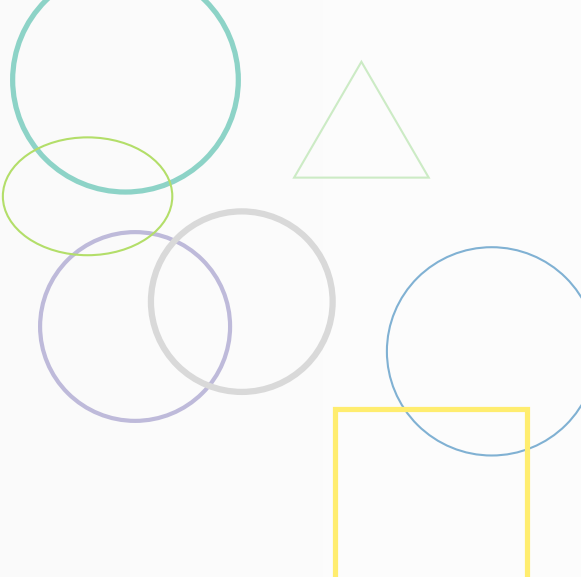[{"shape": "circle", "thickness": 2.5, "radius": 0.97, "center": [0.216, 0.861]}, {"shape": "circle", "thickness": 2, "radius": 0.82, "center": [0.232, 0.434]}, {"shape": "circle", "thickness": 1, "radius": 0.9, "center": [0.846, 0.391]}, {"shape": "oval", "thickness": 1, "radius": 0.73, "center": [0.151, 0.659]}, {"shape": "circle", "thickness": 3, "radius": 0.78, "center": [0.416, 0.477]}, {"shape": "triangle", "thickness": 1, "radius": 0.67, "center": [0.622, 0.758]}, {"shape": "square", "thickness": 2.5, "radius": 0.83, "center": [0.741, 0.125]}]